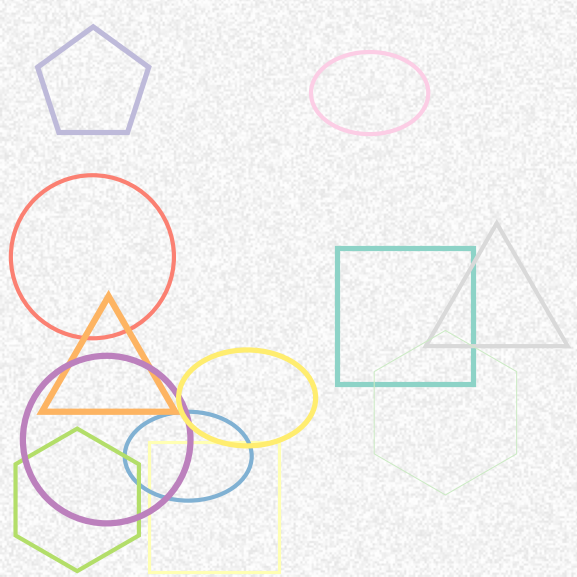[{"shape": "square", "thickness": 2.5, "radius": 0.59, "center": [0.701, 0.452]}, {"shape": "square", "thickness": 1.5, "radius": 0.56, "center": [0.37, 0.121]}, {"shape": "pentagon", "thickness": 2.5, "radius": 0.51, "center": [0.161, 0.852]}, {"shape": "circle", "thickness": 2, "radius": 0.71, "center": [0.16, 0.555]}, {"shape": "oval", "thickness": 2, "radius": 0.55, "center": [0.326, 0.209]}, {"shape": "triangle", "thickness": 3, "radius": 0.67, "center": [0.188, 0.353]}, {"shape": "hexagon", "thickness": 2, "radius": 0.62, "center": [0.134, 0.134]}, {"shape": "oval", "thickness": 2, "radius": 0.51, "center": [0.64, 0.838]}, {"shape": "triangle", "thickness": 2, "radius": 0.71, "center": [0.86, 0.471]}, {"shape": "circle", "thickness": 3, "radius": 0.73, "center": [0.185, 0.238]}, {"shape": "hexagon", "thickness": 0.5, "radius": 0.71, "center": [0.771, 0.284]}, {"shape": "oval", "thickness": 2.5, "radius": 0.59, "center": [0.428, 0.31]}]